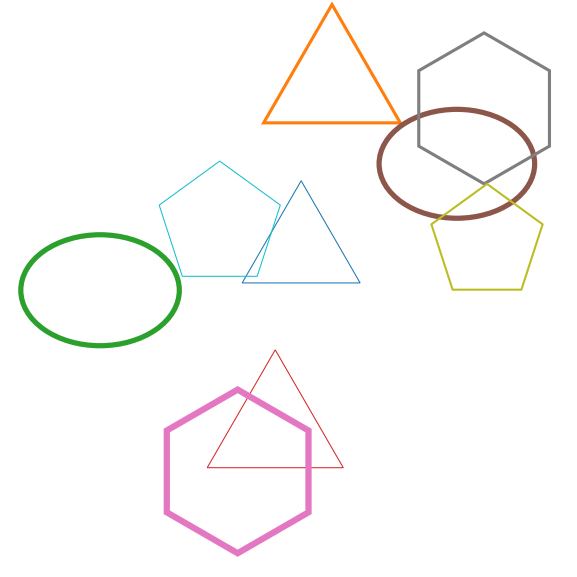[{"shape": "triangle", "thickness": 0.5, "radius": 0.59, "center": [0.521, 0.568]}, {"shape": "triangle", "thickness": 1.5, "radius": 0.68, "center": [0.575, 0.855]}, {"shape": "oval", "thickness": 2.5, "radius": 0.69, "center": [0.173, 0.497]}, {"shape": "triangle", "thickness": 0.5, "radius": 0.68, "center": [0.477, 0.257]}, {"shape": "oval", "thickness": 2.5, "radius": 0.67, "center": [0.791, 0.716]}, {"shape": "hexagon", "thickness": 3, "radius": 0.71, "center": [0.411, 0.183]}, {"shape": "hexagon", "thickness": 1.5, "radius": 0.65, "center": [0.838, 0.811]}, {"shape": "pentagon", "thickness": 1, "radius": 0.51, "center": [0.843, 0.579]}, {"shape": "pentagon", "thickness": 0.5, "radius": 0.55, "center": [0.381, 0.61]}]